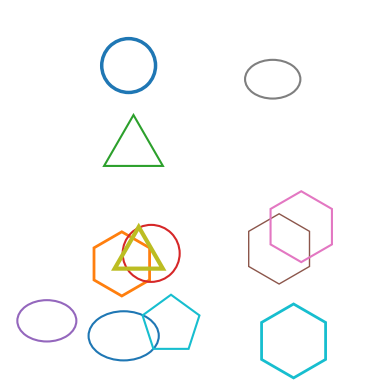[{"shape": "circle", "thickness": 2.5, "radius": 0.35, "center": [0.334, 0.83]}, {"shape": "oval", "thickness": 1.5, "radius": 0.46, "center": [0.321, 0.128]}, {"shape": "hexagon", "thickness": 2, "radius": 0.42, "center": [0.316, 0.315]}, {"shape": "triangle", "thickness": 1.5, "radius": 0.44, "center": [0.347, 0.613]}, {"shape": "circle", "thickness": 1.5, "radius": 0.37, "center": [0.393, 0.342]}, {"shape": "oval", "thickness": 1.5, "radius": 0.38, "center": [0.122, 0.167]}, {"shape": "hexagon", "thickness": 1, "radius": 0.46, "center": [0.725, 0.354]}, {"shape": "hexagon", "thickness": 1.5, "radius": 0.46, "center": [0.782, 0.411]}, {"shape": "oval", "thickness": 1.5, "radius": 0.36, "center": [0.708, 0.794]}, {"shape": "triangle", "thickness": 3, "radius": 0.36, "center": [0.36, 0.338]}, {"shape": "hexagon", "thickness": 2, "radius": 0.48, "center": [0.763, 0.114]}, {"shape": "pentagon", "thickness": 1.5, "radius": 0.39, "center": [0.444, 0.157]}]